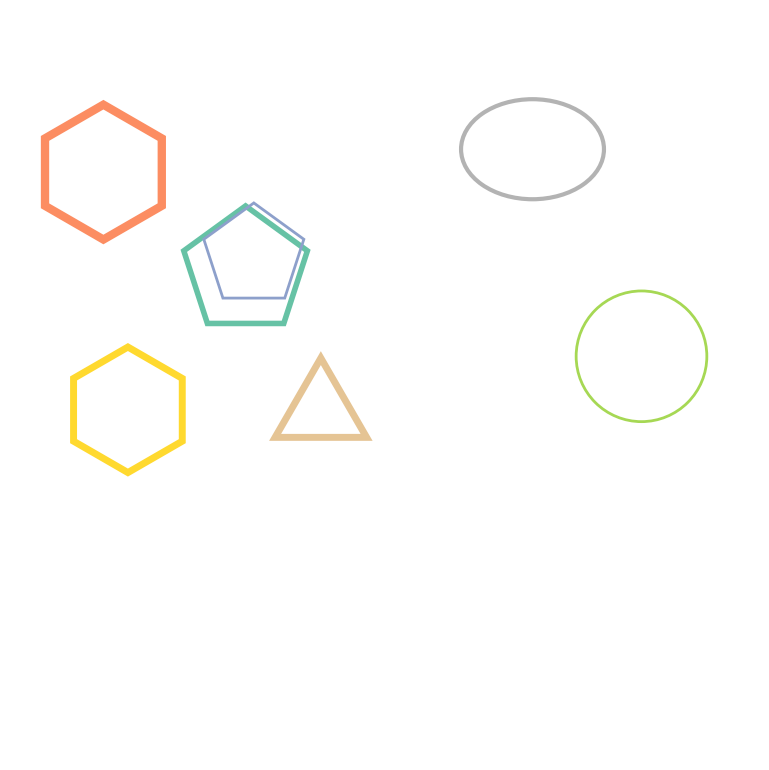[{"shape": "pentagon", "thickness": 2, "radius": 0.42, "center": [0.319, 0.648]}, {"shape": "hexagon", "thickness": 3, "radius": 0.44, "center": [0.134, 0.777]}, {"shape": "pentagon", "thickness": 1, "radius": 0.34, "center": [0.33, 0.668]}, {"shape": "circle", "thickness": 1, "radius": 0.42, "center": [0.833, 0.537]}, {"shape": "hexagon", "thickness": 2.5, "radius": 0.41, "center": [0.166, 0.468]}, {"shape": "triangle", "thickness": 2.5, "radius": 0.34, "center": [0.417, 0.466]}, {"shape": "oval", "thickness": 1.5, "radius": 0.46, "center": [0.692, 0.806]}]